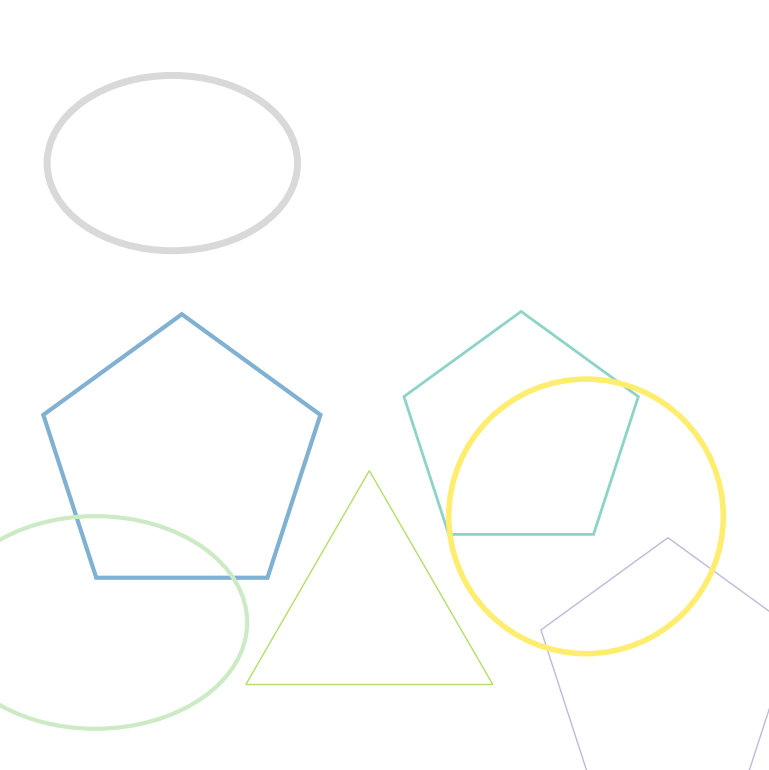[{"shape": "pentagon", "thickness": 1, "radius": 0.8, "center": [0.677, 0.435]}, {"shape": "pentagon", "thickness": 0.5, "radius": 0.87, "center": [0.867, 0.128]}, {"shape": "pentagon", "thickness": 1.5, "radius": 0.95, "center": [0.236, 0.403]}, {"shape": "triangle", "thickness": 0.5, "radius": 0.93, "center": [0.48, 0.204]}, {"shape": "oval", "thickness": 2.5, "radius": 0.81, "center": [0.224, 0.788]}, {"shape": "oval", "thickness": 1.5, "radius": 0.99, "center": [0.124, 0.192]}, {"shape": "circle", "thickness": 2, "radius": 0.89, "center": [0.761, 0.329]}]